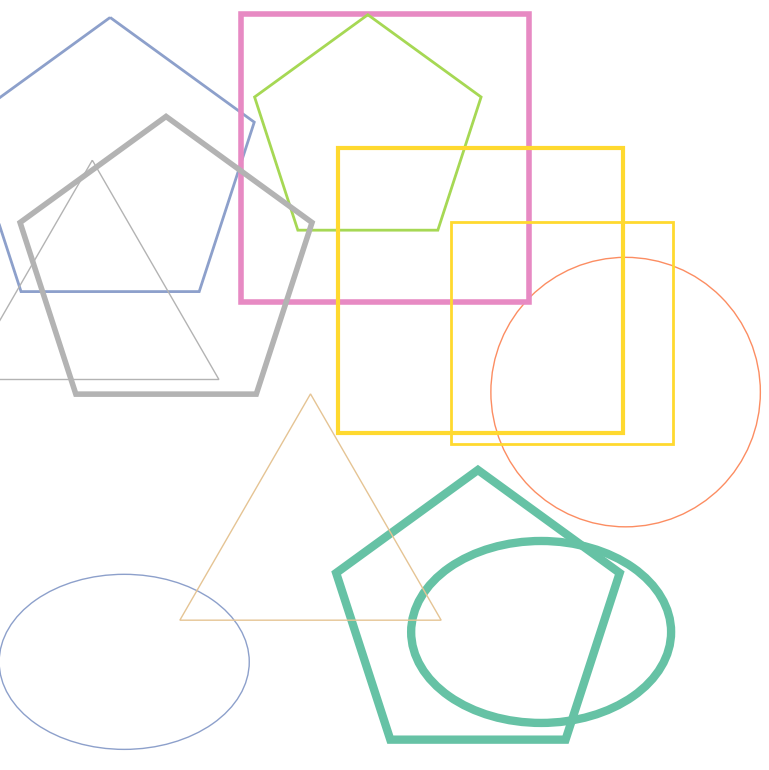[{"shape": "oval", "thickness": 3, "radius": 0.84, "center": [0.703, 0.179]}, {"shape": "pentagon", "thickness": 3, "radius": 0.97, "center": [0.621, 0.196]}, {"shape": "circle", "thickness": 0.5, "radius": 0.87, "center": [0.812, 0.491]}, {"shape": "pentagon", "thickness": 1, "radius": 0.98, "center": [0.143, 0.781]}, {"shape": "oval", "thickness": 0.5, "radius": 0.81, "center": [0.161, 0.14]}, {"shape": "square", "thickness": 2, "radius": 0.94, "center": [0.5, 0.795]}, {"shape": "pentagon", "thickness": 1, "radius": 0.77, "center": [0.478, 0.826]}, {"shape": "square", "thickness": 1.5, "radius": 0.93, "center": [0.624, 0.622]}, {"shape": "square", "thickness": 1, "radius": 0.72, "center": [0.73, 0.568]}, {"shape": "triangle", "thickness": 0.5, "radius": 0.98, "center": [0.403, 0.293]}, {"shape": "triangle", "thickness": 0.5, "radius": 0.95, "center": [0.12, 0.602]}, {"shape": "pentagon", "thickness": 2, "radius": 1.0, "center": [0.216, 0.649]}]